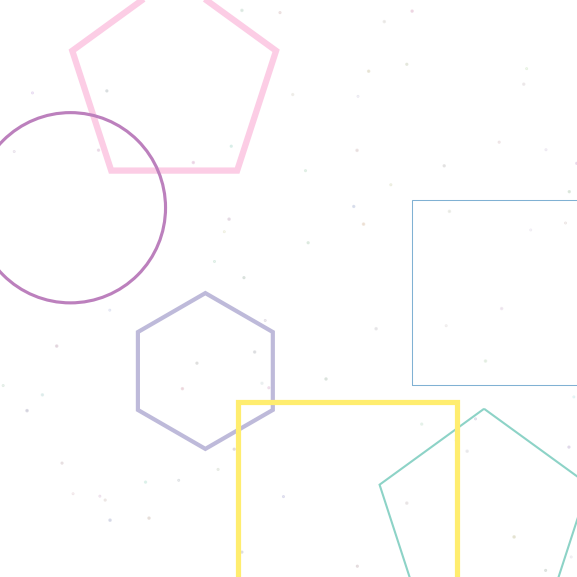[{"shape": "pentagon", "thickness": 1, "radius": 0.95, "center": [0.838, 0.101]}, {"shape": "hexagon", "thickness": 2, "radius": 0.67, "center": [0.356, 0.357]}, {"shape": "square", "thickness": 0.5, "radius": 0.8, "center": [0.874, 0.493]}, {"shape": "pentagon", "thickness": 3, "radius": 0.93, "center": [0.302, 0.854]}, {"shape": "circle", "thickness": 1.5, "radius": 0.82, "center": [0.122, 0.639]}, {"shape": "square", "thickness": 2.5, "radius": 0.95, "center": [0.601, 0.113]}]